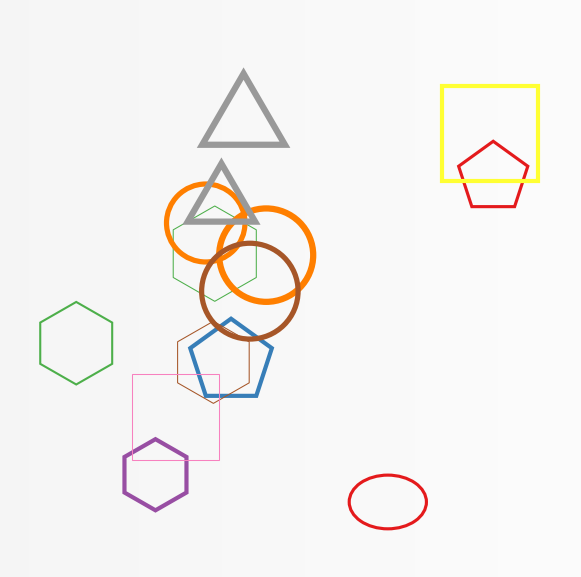[{"shape": "oval", "thickness": 1.5, "radius": 0.33, "center": [0.667, 0.13]}, {"shape": "pentagon", "thickness": 1.5, "radius": 0.31, "center": [0.849, 0.692]}, {"shape": "pentagon", "thickness": 2, "radius": 0.37, "center": [0.397, 0.373]}, {"shape": "hexagon", "thickness": 0.5, "radius": 0.41, "center": [0.369, 0.56]}, {"shape": "hexagon", "thickness": 1, "radius": 0.36, "center": [0.131, 0.405]}, {"shape": "hexagon", "thickness": 2, "radius": 0.31, "center": [0.267, 0.177]}, {"shape": "circle", "thickness": 3, "radius": 0.4, "center": [0.458, 0.557]}, {"shape": "circle", "thickness": 2.5, "radius": 0.34, "center": [0.354, 0.613]}, {"shape": "square", "thickness": 2, "radius": 0.41, "center": [0.843, 0.768]}, {"shape": "hexagon", "thickness": 0.5, "radius": 0.36, "center": [0.367, 0.372]}, {"shape": "circle", "thickness": 2.5, "radius": 0.41, "center": [0.43, 0.495]}, {"shape": "square", "thickness": 0.5, "radius": 0.37, "center": [0.302, 0.277]}, {"shape": "triangle", "thickness": 3, "radius": 0.41, "center": [0.419, 0.79]}, {"shape": "triangle", "thickness": 3, "radius": 0.33, "center": [0.381, 0.649]}]